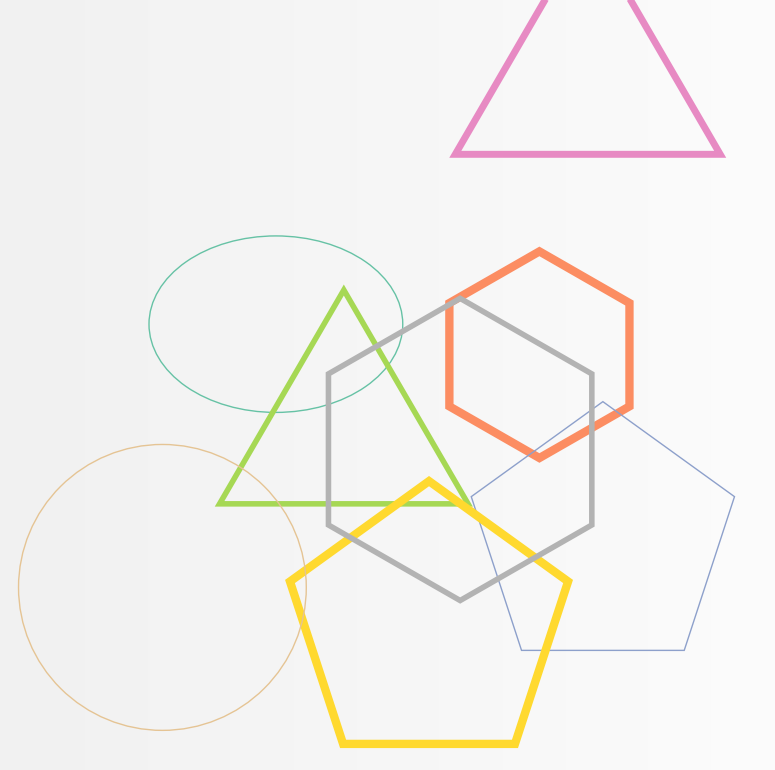[{"shape": "oval", "thickness": 0.5, "radius": 0.82, "center": [0.356, 0.579]}, {"shape": "hexagon", "thickness": 3, "radius": 0.67, "center": [0.696, 0.539]}, {"shape": "pentagon", "thickness": 0.5, "radius": 0.89, "center": [0.778, 0.3]}, {"shape": "triangle", "thickness": 2.5, "radius": 0.99, "center": [0.758, 0.898]}, {"shape": "triangle", "thickness": 2, "radius": 0.93, "center": [0.444, 0.438]}, {"shape": "pentagon", "thickness": 3, "radius": 0.94, "center": [0.554, 0.187]}, {"shape": "circle", "thickness": 0.5, "radius": 0.93, "center": [0.21, 0.237]}, {"shape": "hexagon", "thickness": 2, "radius": 0.98, "center": [0.594, 0.416]}]